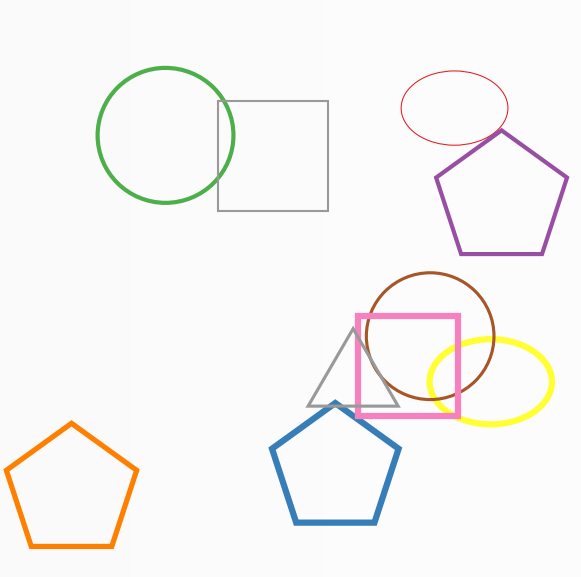[{"shape": "oval", "thickness": 0.5, "radius": 0.46, "center": [0.782, 0.812]}, {"shape": "pentagon", "thickness": 3, "radius": 0.57, "center": [0.577, 0.187]}, {"shape": "circle", "thickness": 2, "radius": 0.58, "center": [0.285, 0.765]}, {"shape": "pentagon", "thickness": 2, "radius": 0.59, "center": [0.863, 0.655]}, {"shape": "pentagon", "thickness": 2.5, "radius": 0.59, "center": [0.123, 0.148]}, {"shape": "oval", "thickness": 3, "radius": 0.53, "center": [0.844, 0.338]}, {"shape": "circle", "thickness": 1.5, "radius": 0.55, "center": [0.74, 0.417]}, {"shape": "square", "thickness": 3, "radius": 0.43, "center": [0.702, 0.365]}, {"shape": "square", "thickness": 1, "radius": 0.47, "center": [0.47, 0.729]}, {"shape": "triangle", "thickness": 1.5, "radius": 0.45, "center": [0.608, 0.341]}]